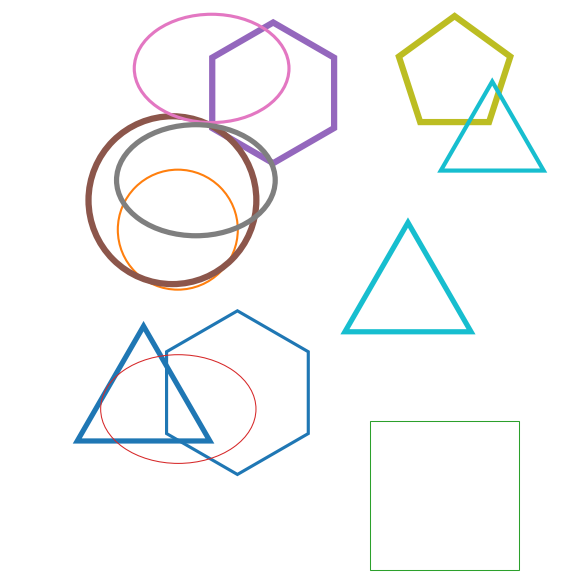[{"shape": "triangle", "thickness": 2.5, "radius": 0.66, "center": [0.249, 0.302]}, {"shape": "hexagon", "thickness": 1.5, "radius": 0.71, "center": [0.411, 0.319]}, {"shape": "circle", "thickness": 1, "radius": 0.52, "center": [0.308, 0.601]}, {"shape": "square", "thickness": 0.5, "radius": 0.65, "center": [0.769, 0.141]}, {"shape": "oval", "thickness": 0.5, "radius": 0.67, "center": [0.309, 0.291]}, {"shape": "hexagon", "thickness": 3, "radius": 0.61, "center": [0.473, 0.838]}, {"shape": "circle", "thickness": 3, "radius": 0.73, "center": [0.299, 0.653]}, {"shape": "oval", "thickness": 1.5, "radius": 0.67, "center": [0.366, 0.881]}, {"shape": "oval", "thickness": 2.5, "radius": 0.69, "center": [0.339, 0.687]}, {"shape": "pentagon", "thickness": 3, "radius": 0.51, "center": [0.787, 0.87]}, {"shape": "triangle", "thickness": 2, "radius": 0.51, "center": [0.852, 0.755]}, {"shape": "triangle", "thickness": 2.5, "radius": 0.63, "center": [0.706, 0.488]}]